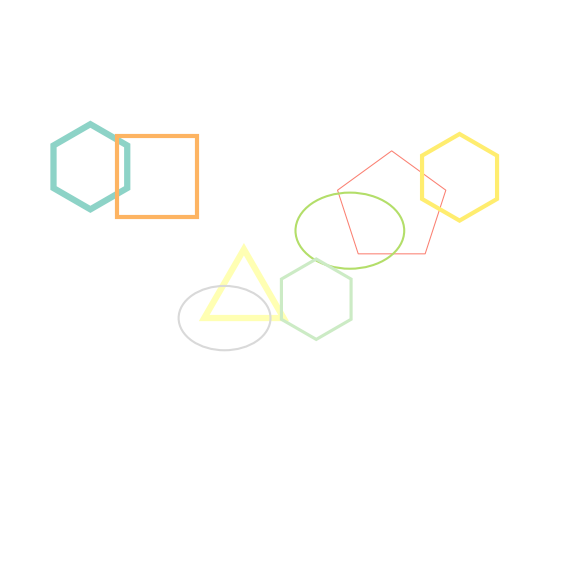[{"shape": "hexagon", "thickness": 3, "radius": 0.37, "center": [0.156, 0.71]}, {"shape": "triangle", "thickness": 3, "radius": 0.4, "center": [0.422, 0.488]}, {"shape": "pentagon", "thickness": 0.5, "radius": 0.49, "center": [0.678, 0.639]}, {"shape": "square", "thickness": 2, "radius": 0.35, "center": [0.272, 0.693]}, {"shape": "oval", "thickness": 1, "radius": 0.47, "center": [0.606, 0.6]}, {"shape": "oval", "thickness": 1, "radius": 0.4, "center": [0.389, 0.448]}, {"shape": "hexagon", "thickness": 1.5, "radius": 0.35, "center": [0.548, 0.481]}, {"shape": "hexagon", "thickness": 2, "radius": 0.37, "center": [0.796, 0.692]}]